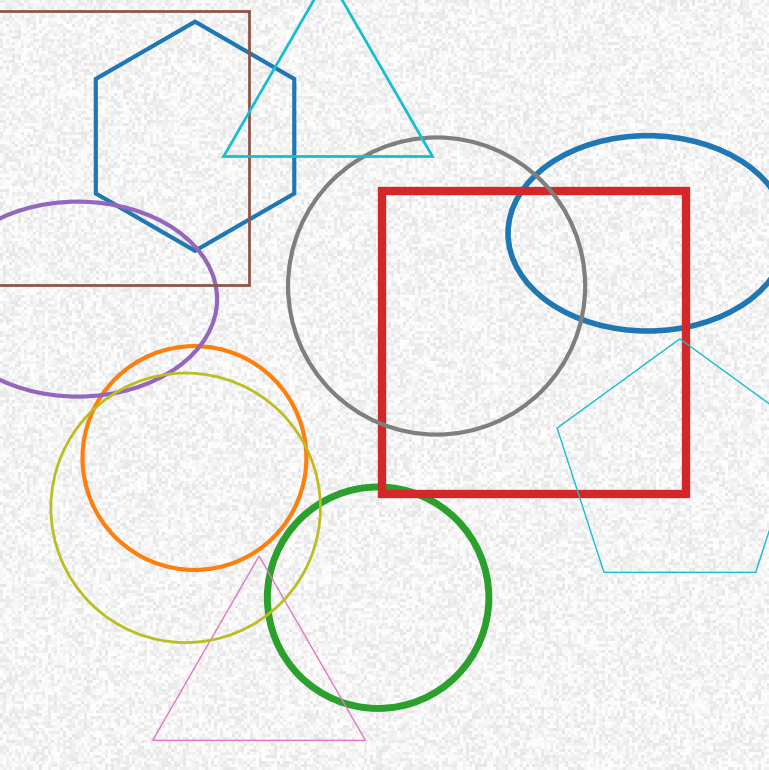[{"shape": "hexagon", "thickness": 1.5, "radius": 0.74, "center": [0.253, 0.823]}, {"shape": "oval", "thickness": 2, "radius": 0.91, "center": [0.841, 0.697]}, {"shape": "circle", "thickness": 1.5, "radius": 0.73, "center": [0.253, 0.405]}, {"shape": "circle", "thickness": 2.5, "radius": 0.72, "center": [0.491, 0.224]}, {"shape": "square", "thickness": 3, "radius": 0.99, "center": [0.694, 0.555]}, {"shape": "oval", "thickness": 1.5, "radius": 0.9, "center": [0.101, 0.612]}, {"shape": "square", "thickness": 1, "radius": 0.89, "center": [0.146, 0.807]}, {"shape": "triangle", "thickness": 0.5, "radius": 0.8, "center": [0.336, 0.118]}, {"shape": "circle", "thickness": 1.5, "radius": 0.96, "center": [0.567, 0.629]}, {"shape": "circle", "thickness": 1, "radius": 0.88, "center": [0.241, 0.341]}, {"shape": "triangle", "thickness": 1, "radius": 0.78, "center": [0.426, 0.875]}, {"shape": "pentagon", "thickness": 0.5, "radius": 0.84, "center": [0.883, 0.392]}]